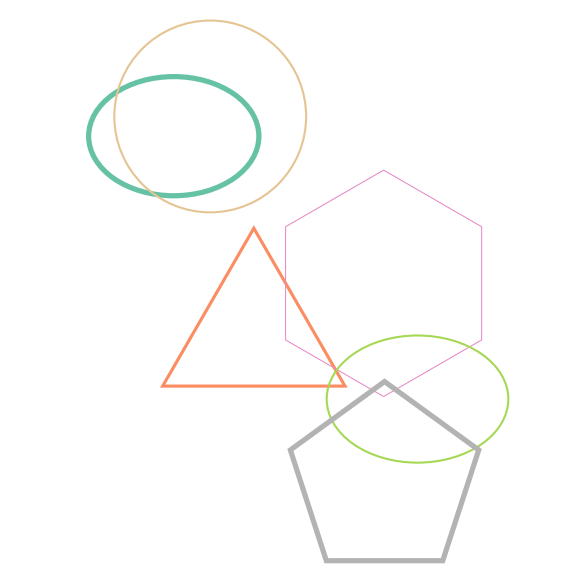[{"shape": "oval", "thickness": 2.5, "radius": 0.74, "center": [0.301, 0.763]}, {"shape": "triangle", "thickness": 1.5, "radius": 0.91, "center": [0.44, 0.422]}, {"shape": "hexagon", "thickness": 0.5, "radius": 0.98, "center": [0.664, 0.509]}, {"shape": "oval", "thickness": 1, "radius": 0.79, "center": [0.723, 0.308]}, {"shape": "circle", "thickness": 1, "radius": 0.83, "center": [0.364, 0.798]}, {"shape": "pentagon", "thickness": 2.5, "radius": 0.86, "center": [0.666, 0.167]}]